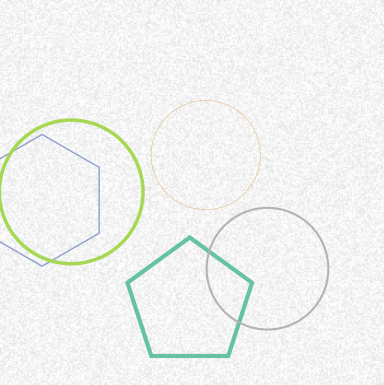[{"shape": "pentagon", "thickness": 3, "radius": 0.85, "center": [0.493, 0.213]}, {"shape": "hexagon", "thickness": 1, "radius": 0.86, "center": [0.109, 0.48]}, {"shape": "circle", "thickness": 2.5, "radius": 0.93, "center": [0.185, 0.502]}, {"shape": "circle", "thickness": 0.5, "radius": 0.71, "center": [0.534, 0.597]}, {"shape": "circle", "thickness": 1.5, "radius": 0.79, "center": [0.695, 0.302]}]